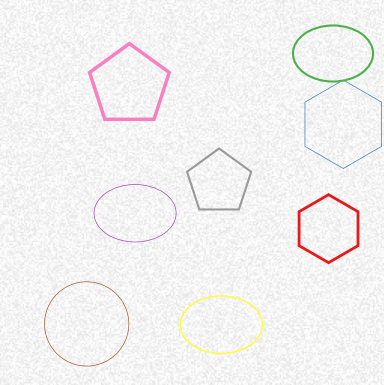[{"shape": "hexagon", "thickness": 2, "radius": 0.44, "center": [0.853, 0.406]}, {"shape": "hexagon", "thickness": 0.5, "radius": 0.57, "center": [0.892, 0.677]}, {"shape": "oval", "thickness": 1.5, "radius": 0.52, "center": [0.865, 0.861]}, {"shape": "oval", "thickness": 0.5, "radius": 0.53, "center": [0.351, 0.446]}, {"shape": "oval", "thickness": 1, "radius": 0.53, "center": [0.575, 0.157]}, {"shape": "circle", "thickness": 0.5, "radius": 0.55, "center": [0.225, 0.159]}, {"shape": "pentagon", "thickness": 2.5, "radius": 0.54, "center": [0.336, 0.778]}, {"shape": "pentagon", "thickness": 1.5, "radius": 0.44, "center": [0.569, 0.527]}]